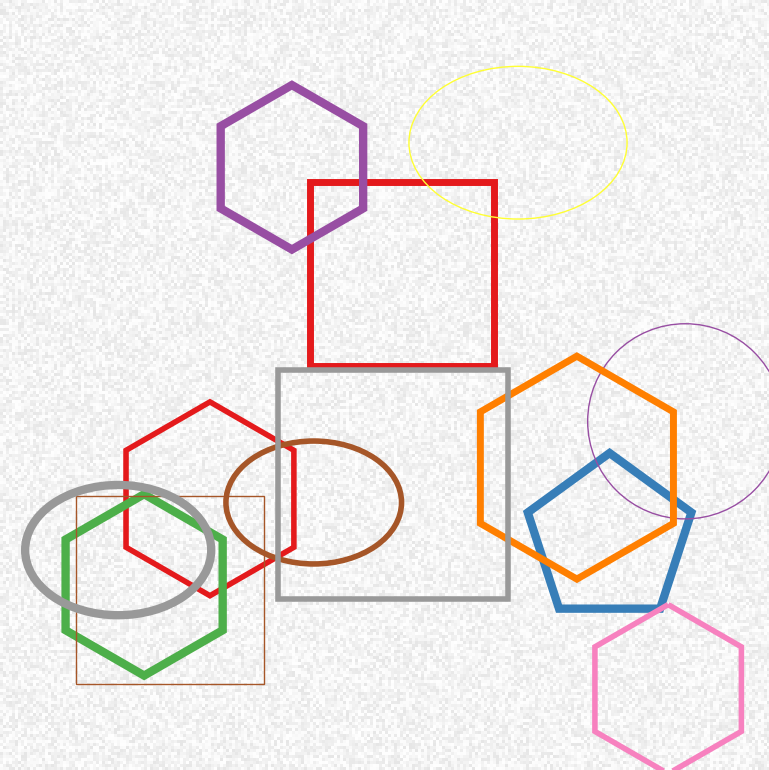[{"shape": "square", "thickness": 2.5, "radius": 0.6, "center": [0.522, 0.644]}, {"shape": "hexagon", "thickness": 2, "radius": 0.63, "center": [0.273, 0.352]}, {"shape": "pentagon", "thickness": 3, "radius": 0.56, "center": [0.792, 0.3]}, {"shape": "hexagon", "thickness": 3, "radius": 0.59, "center": [0.187, 0.24]}, {"shape": "circle", "thickness": 0.5, "radius": 0.63, "center": [0.89, 0.453]}, {"shape": "hexagon", "thickness": 3, "radius": 0.53, "center": [0.379, 0.783]}, {"shape": "hexagon", "thickness": 2.5, "radius": 0.72, "center": [0.749, 0.393]}, {"shape": "oval", "thickness": 0.5, "radius": 0.71, "center": [0.673, 0.815]}, {"shape": "square", "thickness": 0.5, "radius": 0.61, "center": [0.221, 0.234]}, {"shape": "oval", "thickness": 2, "radius": 0.57, "center": [0.407, 0.347]}, {"shape": "hexagon", "thickness": 2, "radius": 0.55, "center": [0.868, 0.105]}, {"shape": "oval", "thickness": 3, "radius": 0.6, "center": [0.153, 0.286]}, {"shape": "square", "thickness": 2, "radius": 0.75, "center": [0.51, 0.371]}]